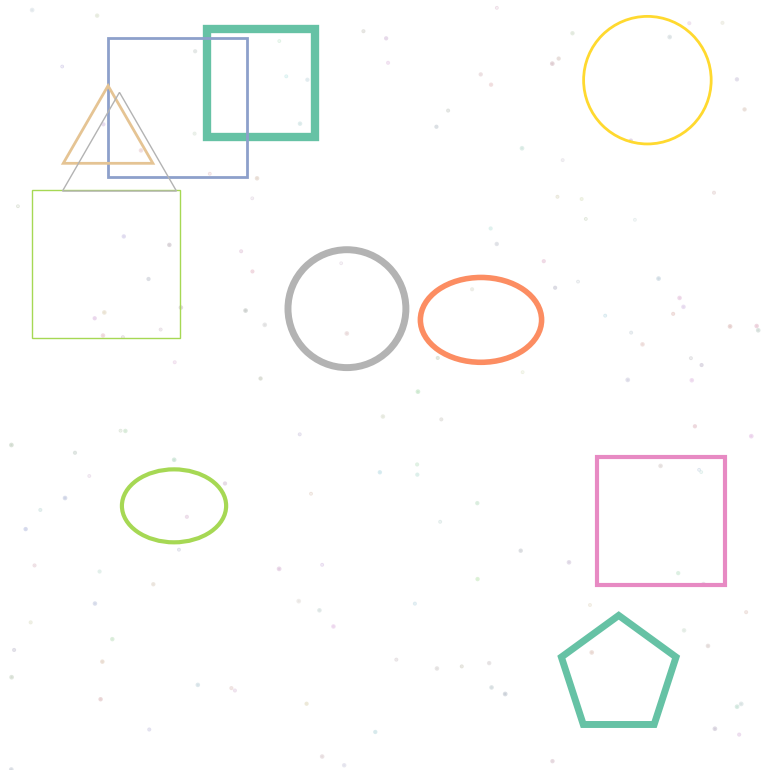[{"shape": "pentagon", "thickness": 2.5, "radius": 0.39, "center": [0.804, 0.122]}, {"shape": "square", "thickness": 3, "radius": 0.35, "center": [0.339, 0.892]}, {"shape": "oval", "thickness": 2, "radius": 0.39, "center": [0.625, 0.585]}, {"shape": "square", "thickness": 1, "radius": 0.45, "center": [0.231, 0.86]}, {"shape": "square", "thickness": 1.5, "radius": 0.42, "center": [0.858, 0.323]}, {"shape": "oval", "thickness": 1.5, "radius": 0.34, "center": [0.226, 0.343]}, {"shape": "square", "thickness": 0.5, "radius": 0.48, "center": [0.138, 0.657]}, {"shape": "circle", "thickness": 1, "radius": 0.41, "center": [0.841, 0.896]}, {"shape": "triangle", "thickness": 1, "radius": 0.34, "center": [0.14, 0.822]}, {"shape": "circle", "thickness": 2.5, "radius": 0.38, "center": [0.451, 0.599]}, {"shape": "triangle", "thickness": 0.5, "radius": 0.43, "center": [0.155, 0.795]}]